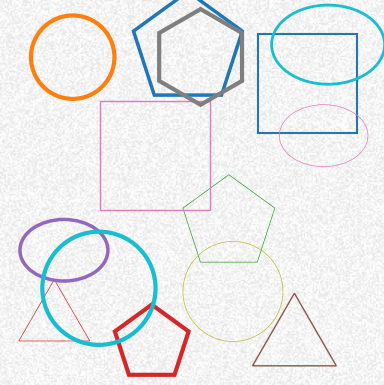[{"shape": "square", "thickness": 1.5, "radius": 0.64, "center": [0.799, 0.784]}, {"shape": "pentagon", "thickness": 2.5, "radius": 0.74, "center": [0.488, 0.873]}, {"shape": "circle", "thickness": 3, "radius": 0.54, "center": [0.189, 0.852]}, {"shape": "pentagon", "thickness": 0.5, "radius": 0.63, "center": [0.594, 0.421]}, {"shape": "triangle", "thickness": 0.5, "radius": 0.53, "center": [0.141, 0.168]}, {"shape": "pentagon", "thickness": 3, "radius": 0.5, "center": [0.394, 0.108]}, {"shape": "oval", "thickness": 2.5, "radius": 0.57, "center": [0.166, 0.35]}, {"shape": "triangle", "thickness": 1, "radius": 0.63, "center": [0.765, 0.113]}, {"shape": "square", "thickness": 1, "radius": 0.71, "center": [0.402, 0.596]}, {"shape": "oval", "thickness": 0.5, "radius": 0.58, "center": [0.841, 0.648]}, {"shape": "hexagon", "thickness": 3, "radius": 0.62, "center": [0.521, 0.852]}, {"shape": "circle", "thickness": 0.5, "radius": 0.65, "center": [0.605, 0.243]}, {"shape": "oval", "thickness": 2, "radius": 0.73, "center": [0.852, 0.884]}, {"shape": "circle", "thickness": 3, "radius": 0.74, "center": [0.257, 0.251]}]